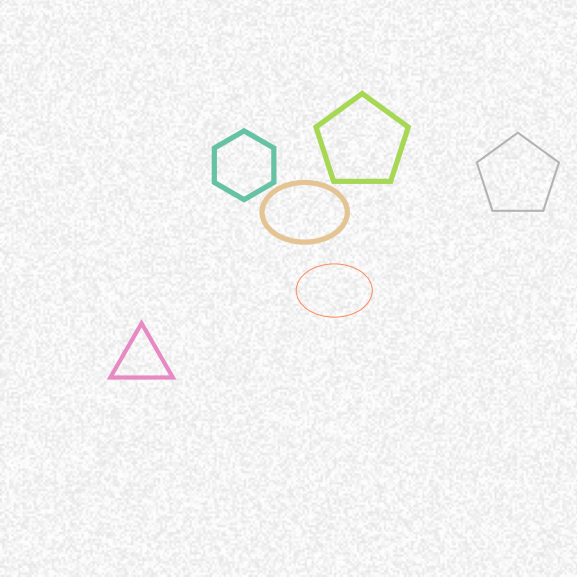[{"shape": "hexagon", "thickness": 2.5, "radius": 0.3, "center": [0.423, 0.713]}, {"shape": "oval", "thickness": 0.5, "radius": 0.33, "center": [0.579, 0.496]}, {"shape": "triangle", "thickness": 2, "radius": 0.31, "center": [0.245, 0.377]}, {"shape": "pentagon", "thickness": 2.5, "radius": 0.42, "center": [0.627, 0.753]}, {"shape": "oval", "thickness": 2.5, "radius": 0.37, "center": [0.528, 0.632]}, {"shape": "pentagon", "thickness": 1, "radius": 0.37, "center": [0.897, 0.695]}]